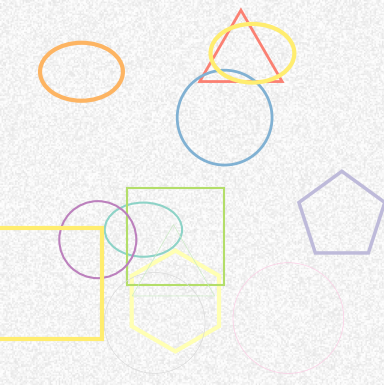[{"shape": "oval", "thickness": 1.5, "radius": 0.5, "center": [0.372, 0.403]}, {"shape": "hexagon", "thickness": 3, "radius": 0.65, "center": [0.455, 0.218]}, {"shape": "pentagon", "thickness": 2.5, "radius": 0.59, "center": [0.888, 0.438]}, {"shape": "triangle", "thickness": 2, "radius": 0.62, "center": [0.626, 0.85]}, {"shape": "circle", "thickness": 2, "radius": 0.62, "center": [0.583, 0.694]}, {"shape": "oval", "thickness": 3, "radius": 0.54, "center": [0.212, 0.814]}, {"shape": "square", "thickness": 1.5, "radius": 0.63, "center": [0.455, 0.385]}, {"shape": "circle", "thickness": 0.5, "radius": 0.72, "center": [0.749, 0.174]}, {"shape": "circle", "thickness": 0.5, "radius": 0.65, "center": [0.402, 0.161]}, {"shape": "circle", "thickness": 1.5, "radius": 0.5, "center": [0.254, 0.378]}, {"shape": "triangle", "thickness": 0.5, "radius": 0.62, "center": [0.45, 0.293]}, {"shape": "square", "thickness": 3, "radius": 0.72, "center": [0.122, 0.265]}, {"shape": "oval", "thickness": 3, "radius": 0.54, "center": [0.656, 0.862]}]